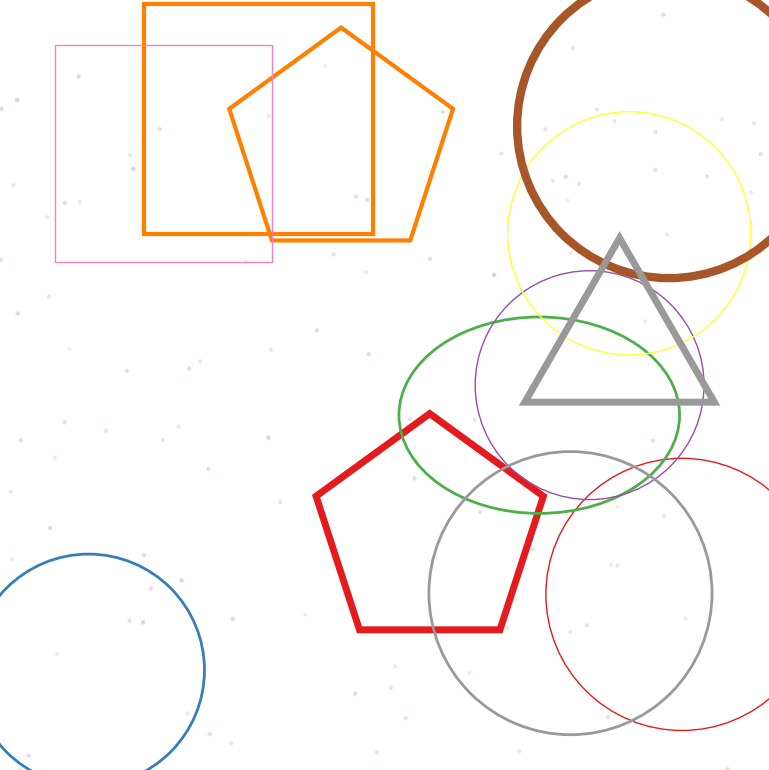[{"shape": "circle", "thickness": 0.5, "radius": 0.88, "center": [0.886, 0.228]}, {"shape": "pentagon", "thickness": 2.5, "radius": 0.78, "center": [0.558, 0.308]}, {"shape": "circle", "thickness": 1, "radius": 0.75, "center": [0.115, 0.13]}, {"shape": "oval", "thickness": 1, "radius": 0.91, "center": [0.7, 0.461]}, {"shape": "circle", "thickness": 0.5, "radius": 0.74, "center": [0.766, 0.5]}, {"shape": "square", "thickness": 1.5, "radius": 0.75, "center": [0.336, 0.846]}, {"shape": "pentagon", "thickness": 1.5, "radius": 0.76, "center": [0.443, 0.811]}, {"shape": "circle", "thickness": 0.5, "radius": 0.79, "center": [0.817, 0.697]}, {"shape": "circle", "thickness": 3, "radius": 0.99, "center": [0.869, 0.836]}, {"shape": "square", "thickness": 0.5, "radius": 0.7, "center": [0.213, 0.801]}, {"shape": "circle", "thickness": 1, "radius": 0.92, "center": [0.741, 0.23]}, {"shape": "triangle", "thickness": 2.5, "radius": 0.71, "center": [0.805, 0.549]}]